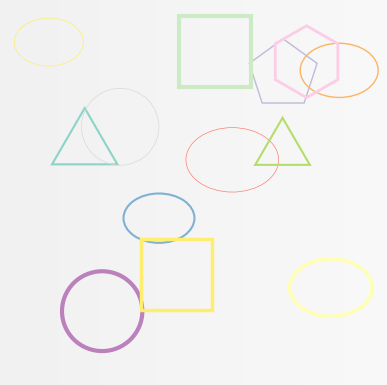[{"shape": "triangle", "thickness": 1.5, "radius": 0.49, "center": [0.219, 0.622]}, {"shape": "oval", "thickness": 2.5, "radius": 0.53, "center": [0.854, 0.253]}, {"shape": "pentagon", "thickness": 1, "radius": 0.46, "center": [0.731, 0.807]}, {"shape": "oval", "thickness": 0.5, "radius": 0.6, "center": [0.599, 0.585]}, {"shape": "oval", "thickness": 1.5, "radius": 0.46, "center": [0.41, 0.433]}, {"shape": "oval", "thickness": 1, "radius": 0.5, "center": [0.875, 0.817]}, {"shape": "triangle", "thickness": 1.5, "radius": 0.41, "center": [0.729, 0.613]}, {"shape": "hexagon", "thickness": 2, "radius": 0.47, "center": [0.791, 0.84]}, {"shape": "circle", "thickness": 0.5, "radius": 0.5, "center": [0.31, 0.671]}, {"shape": "circle", "thickness": 3, "radius": 0.52, "center": [0.264, 0.192]}, {"shape": "square", "thickness": 3, "radius": 0.46, "center": [0.555, 0.865]}, {"shape": "oval", "thickness": 0.5, "radius": 0.45, "center": [0.126, 0.891]}, {"shape": "square", "thickness": 2.5, "radius": 0.46, "center": [0.455, 0.286]}]